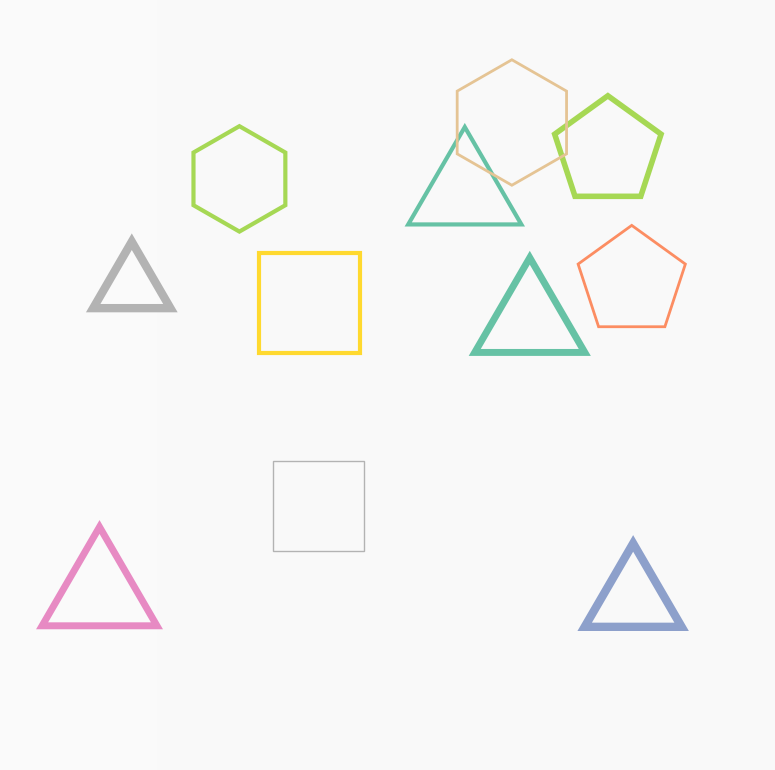[{"shape": "triangle", "thickness": 1.5, "radius": 0.42, "center": [0.6, 0.751]}, {"shape": "triangle", "thickness": 2.5, "radius": 0.41, "center": [0.684, 0.583]}, {"shape": "pentagon", "thickness": 1, "radius": 0.36, "center": [0.815, 0.635]}, {"shape": "triangle", "thickness": 3, "radius": 0.36, "center": [0.817, 0.222]}, {"shape": "triangle", "thickness": 2.5, "radius": 0.43, "center": [0.128, 0.23]}, {"shape": "hexagon", "thickness": 1.5, "radius": 0.34, "center": [0.309, 0.768]}, {"shape": "pentagon", "thickness": 2, "radius": 0.36, "center": [0.784, 0.803]}, {"shape": "square", "thickness": 1.5, "radius": 0.32, "center": [0.399, 0.606]}, {"shape": "hexagon", "thickness": 1, "radius": 0.41, "center": [0.66, 0.841]}, {"shape": "square", "thickness": 0.5, "radius": 0.29, "center": [0.411, 0.343]}, {"shape": "triangle", "thickness": 3, "radius": 0.29, "center": [0.17, 0.629]}]